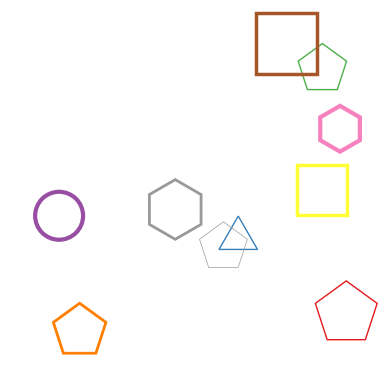[{"shape": "pentagon", "thickness": 1, "radius": 0.42, "center": [0.899, 0.186]}, {"shape": "triangle", "thickness": 1, "radius": 0.29, "center": [0.619, 0.381]}, {"shape": "pentagon", "thickness": 1, "radius": 0.33, "center": [0.837, 0.821]}, {"shape": "circle", "thickness": 3, "radius": 0.31, "center": [0.154, 0.44]}, {"shape": "pentagon", "thickness": 2, "radius": 0.36, "center": [0.207, 0.141]}, {"shape": "square", "thickness": 2.5, "radius": 0.33, "center": [0.836, 0.507]}, {"shape": "square", "thickness": 2.5, "radius": 0.4, "center": [0.745, 0.886]}, {"shape": "hexagon", "thickness": 3, "radius": 0.3, "center": [0.883, 0.666]}, {"shape": "hexagon", "thickness": 2, "radius": 0.39, "center": [0.455, 0.456]}, {"shape": "pentagon", "thickness": 0.5, "radius": 0.33, "center": [0.58, 0.358]}]